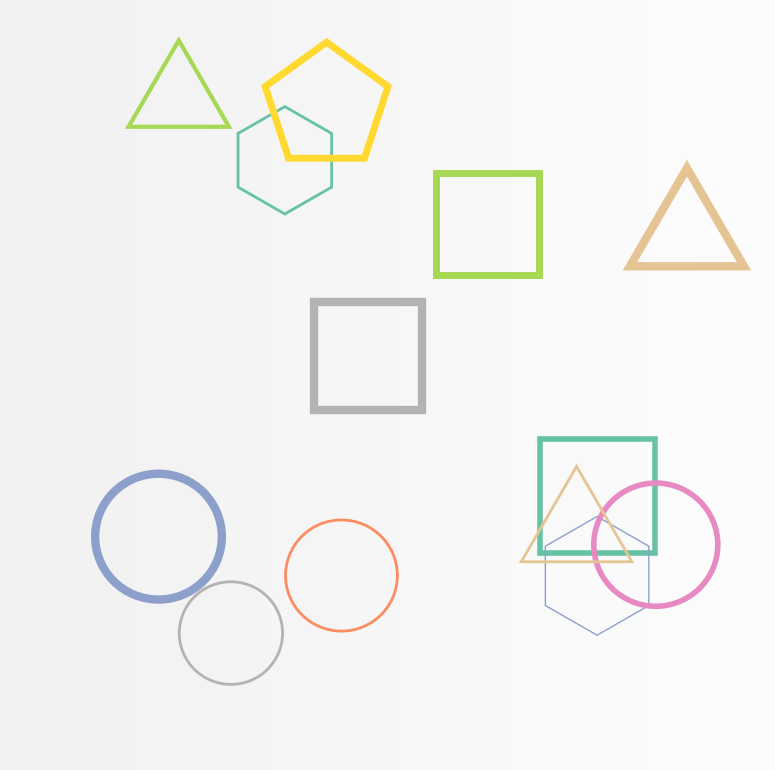[{"shape": "hexagon", "thickness": 1, "radius": 0.35, "center": [0.368, 0.792]}, {"shape": "square", "thickness": 2, "radius": 0.37, "center": [0.771, 0.355]}, {"shape": "circle", "thickness": 1, "radius": 0.36, "center": [0.441, 0.253]}, {"shape": "circle", "thickness": 3, "radius": 0.41, "center": [0.205, 0.303]}, {"shape": "hexagon", "thickness": 0.5, "radius": 0.39, "center": [0.77, 0.252]}, {"shape": "circle", "thickness": 2, "radius": 0.4, "center": [0.846, 0.293]}, {"shape": "square", "thickness": 2.5, "radius": 0.33, "center": [0.629, 0.709]}, {"shape": "triangle", "thickness": 1.5, "radius": 0.37, "center": [0.231, 0.873]}, {"shape": "pentagon", "thickness": 2.5, "radius": 0.42, "center": [0.421, 0.862]}, {"shape": "triangle", "thickness": 1, "radius": 0.41, "center": [0.744, 0.312]}, {"shape": "triangle", "thickness": 3, "radius": 0.42, "center": [0.886, 0.697]}, {"shape": "circle", "thickness": 1, "radius": 0.33, "center": [0.298, 0.178]}, {"shape": "square", "thickness": 3, "radius": 0.35, "center": [0.475, 0.537]}]